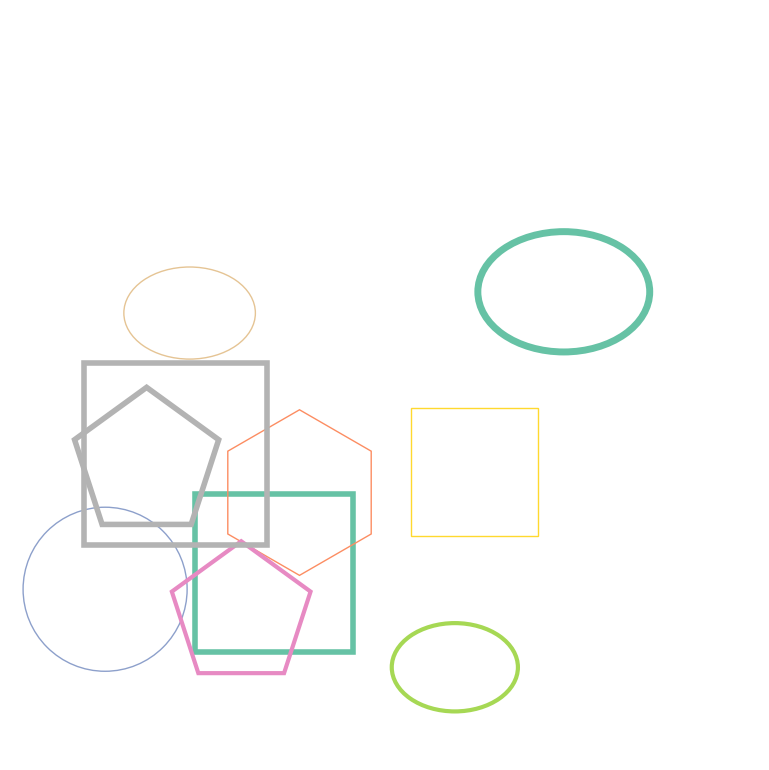[{"shape": "oval", "thickness": 2.5, "radius": 0.56, "center": [0.732, 0.621]}, {"shape": "square", "thickness": 2, "radius": 0.52, "center": [0.356, 0.256]}, {"shape": "hexagon", "thickness": 0.5, "radius": 0.54, "center": [0.389, 0.36]}, {"shape": "circle", "thickness": 0.5, "radius": 0.53, "center": [0.137, 0.235]}, {"shape": "pentagon", "thickness": 1.5, "radius": 0.47, "center": [0.313, 0.202]}, {"shape": "oval", "thickness": 1.5, "radius": 0.41, "center": [0.591, 0.133]}, {"shape": "square", "thickness": 0.5, "radius": 0.41, "center": [0.616, 0.387]}, {"shape": "oval", "thickness": 0.5, "radius": 0.43, "center": [0.246, 0.593]}, {"shape": "pentagon", "thickness": 2, "radius": 0.49, "center": [0.19, 0.399]}, {"shape": "square", "thickness": 2, "radius": 0.59, "center": [0.228, 0.41]}]